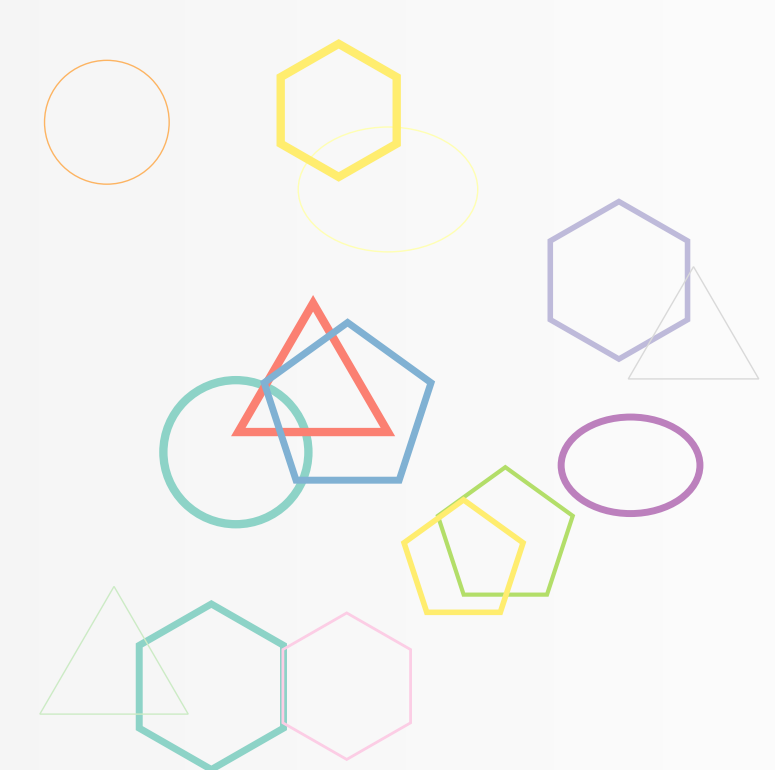[{"shape": "hexagon", "thickness": 2.5, "radius": 0.54, "center": [0.273, 0.108]}, {"shape": "circle", "thickness": 3, "radius": 0.47, "center": [0.304, 0.413]}, {"shape": "oval", "thickness": 0.5, "radius": 0.58, "center": [0.501, 0.754]}, {"shape": "hexagon", "thickness": 2, "radius": 0.51, "center": [0.799, 0.636]}, {"shape": "triangle", "thickness": 3, "radius": 0.56, "center": [0.404, 0.495]}, {"shape": "pentagon", "thickness": 2.5, "radius": 0.57, "center": [0.449, 0.468]}, {"shape": "circle", "thickness": 0.5, "radius": 0.4, "center": [0.138, 0.841]}, {"shape": "pentagon", "thickness": 1.5, "radius": 0.46, "center": [0.652, 0.302]}, {"shape": "hexagon", "thickness": 1, "radius": 0.48, "center": [0.447, 0.109]}, {"shape": "triangle", "thickness": 0.5, "radius": 0.49, "center": [0.895, 0.556]}, {"shape": "oval", "thickness": 2.5, "radius": 0.45, "center": [0.814, 0.396]}, {"shape": "triangle", "thickness": 0.5, "radius": 0.55, "center": [0.147, 0.128]}, {"shape": "hexagon", "thickness": 3, "radius": 0.43, "center": [0.437, 0.857]}, {"shape": "pentagon", "thickness": 2, "radius": 0.4, "center": [0.598, 0.27]}]